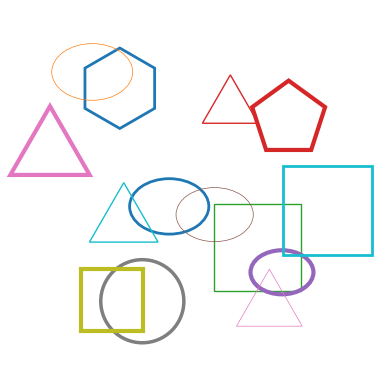[{"shape": "oval", "thickness": 2, "radius": 0.51, "center": [0.44, 0.464]}, {"shape": "hexagon", "thickness": 2, "radius": 0.52, "center": [0.311, 0.771]}, {"shape": "oval", "thickness": 0.5, "radius": 0.53, "center": [0.24, 0.813]}, {"shape": "square", "thickness": 1, "radius": 0.57, "center": [0.669, 0.357]}, {"shape": "triangle", "thickness": 1, "radius": 0.42, "center": [0.598, 0.722]}, {"shape": "pentagon", "thickness": 3, "radius": 0.5, "center": [0.75, 0.691]}, {"shape": "oval", "thickness": 3, "radius": 0.41, "center": [0.732, 0.293]}, {"shape": "oval", "thickness": 0.5, "radius": 0.5, "center": [0.558, 0.443]}, {"shape": "triangle", "thickness": 3, "radius": 0.59, "center": [0.13, 0.605]}, {"shape": "triangle", "thickness": 0.5, "radius": 0.49, "center": [0.7, 0.202]}, {"shape": "circle", "thickness": 2.5, "radius": 0.54, "center": [0.37, 0.218]}, {"shape": "square", "thickness": 3, "radius": 0.41, "center": [0.291, 0.221]}, {"shape": "triangle", "thickness": 1, "radius": 0.51, "center": [0.321, 0.423]}, {"shape": "square", "thickness": 2, "radius": 0.58, "center": [0.851, 0.453]}]